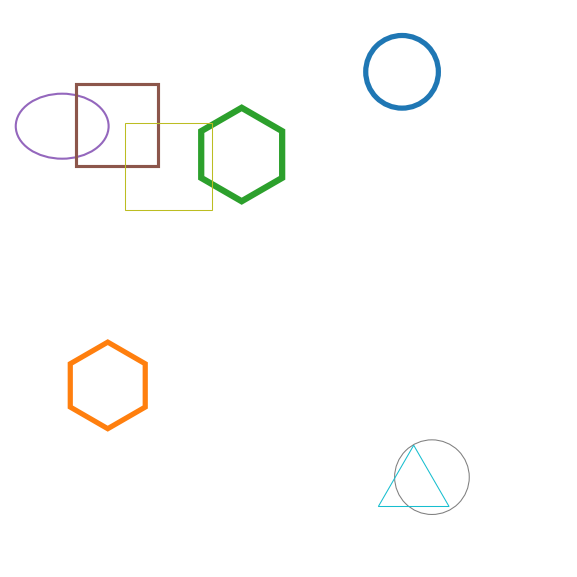[{"shape": "circle", "thickness": 2.5, "radius": 0.31, "center": [0.696, 0.875]}, {"shape": "hexagon", "thickness": 2.5, "radius": 0.37, "center": [0.187, 0.332]}, {"shape": "hexagon", "thickness": 3, "radius": 0.4, "center": [0.419, 0.732]}, {"shape": "oval", "thickness": 1, "radius": 0.4, "center": [0.108, 0.781]}, {"shape": "square", "thickness": 1.5, "radius": 0.35, "center": [0.202, 0.782]}, {"shape": "circle", "thickness": 0.5, "radius": 0.32, "center": [0.748, 0.173]}, {"shape": "square", "thickness": 0.5, "radius": 0.38, "center": [0.291, 0.711]}, {"shape": "triangle", "thickness": 0.5, "radius": 0.35, "center": [0.716, 0.157]}]